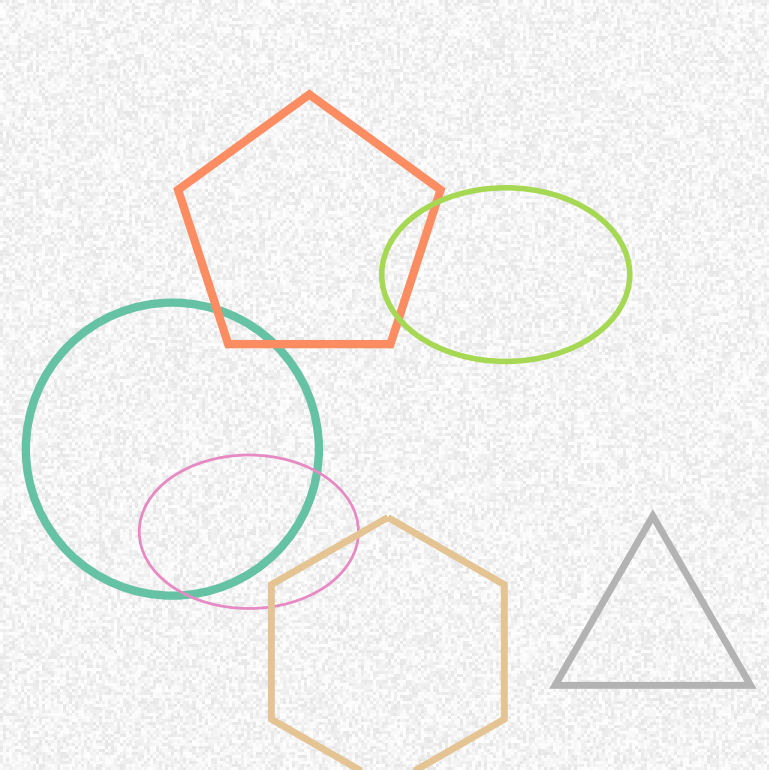[{"shape": "circle", "thickness": 3, "radius": 0.95, "center": [0.224, 0.417]}, {"shape": "pentagon", "thickness": 3, "radius": 0.9, "center": [0.402, 0.698]}, {"shape": "oval", "thickness": 1, "radius": 0.71, "center": [0.323, 0.309]}, {"shape": "oval", "thickness": 2, "radius": 0.81, "center": [0.657, 0.643]}, {"shape": "hexagon", "thickness": 2.5, "radius": 0.87, "center": [0.504, 0.153]}, {"shape": "triangle", "thickness": 2.5, "radius": 0.73, "center": [0.848, 0.183]}]